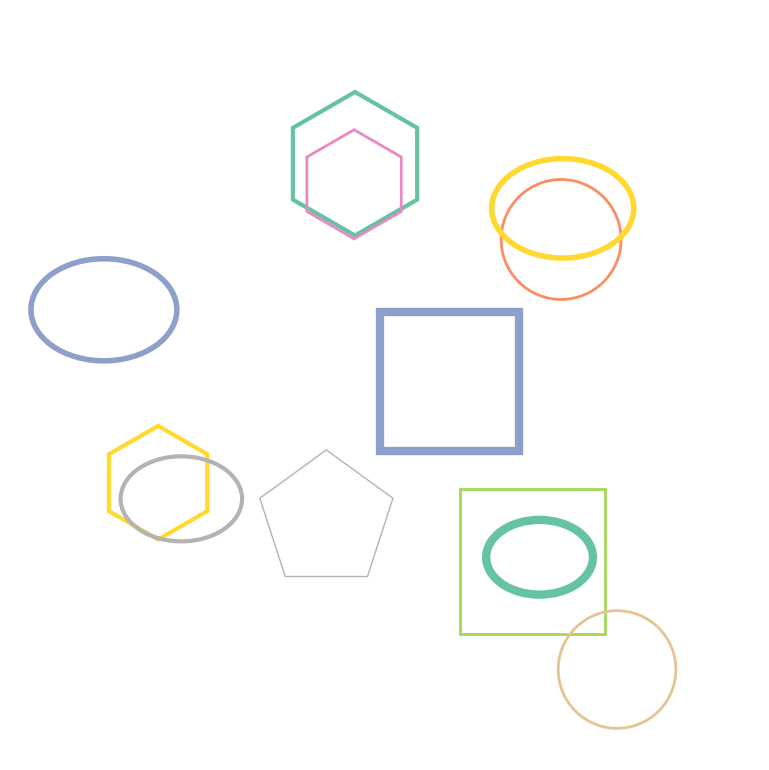[{"shape": "hexagon", "thickness": 1.5, "radius": 0.47, "center": [0.461, 0.787]}, {"shape": "oval", "thickness": 3, "radius": 0.35, "center": [0.701, 0.276]}, {"shape": "circle", "thickness": 1, "radius": 0.39, "center": [0.729, 0.689]}, {"shape": "oval", "thickness": 2, "radius": 0.47, "center": [0.135, 0.598]}, {"shape": "square", "thickness": 3, "radius": 0.45, "center": [0.584, 0.505]}, {"shape": "hexagon", "thickness": 1, "radius": 0.35, "center": [0.46, 0.761]}, {"shape": "square", "thickness": 1, "radius": 0.47, "center": [0.692, 0.271]}, {"shape": "oval", "thickness": 2, "radius": 0.46, "center": [0.731, 0.729]}, {"shape": "hexagon", "thickness": 1.5, "radius": 0.37, "center": [0.205, 0.373]}, {"shape": "circle", "thickness": 1, "radius": 0.38, "center": [0.801, 0.13]}, {"shape": "oval", "thickness": 1.5, "radius": 0.39, "center": [0.235, 0.352]}, {"shape": "pentagon", "thickness": 0.5, "radius": 0.45, "center": [0.424, 0.325]}]